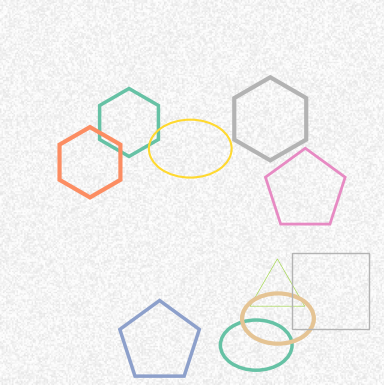[{"shape": "hexagon", "thickness": 2.5, "radius": 0.44, "center": [0.335, 0.682]}, {"shape": "oval", "thickness": 2.5, "radius": 0.47, "center": [0.666, 0.104]}, {"shape": "hexagon", "thickness": 3, "radius": 0.46, "center": [0.234, 0.579]}, {"shape": "pentagon", "thickness": 2.5, "radius": 0.54, "center": [0.414, 0.111]}, {"shape": "pentagon", "thickness": 2, "radius": 0.54, "center": [0.793, 0.506]}, {"shape": "triangle", "thickness": 0.5, "radius": 0.41, "center": [0.72, 0.246]}, {"shape": "oval", "thickness": 1.5, "radius": 0.54, "center": [0.494, 0.614]}, {"shape": "oval", "thickness": 3, "radius": 0.47, "center": [0.722, 0.173]}, {"shape": "hexagon", "thickness": 3, "radius": 0.54, "center": [0.702, 0.691]}, {"shape": "square", "thickness": 1, "radius": 0.5, "center": [0.858, 0.244]}]